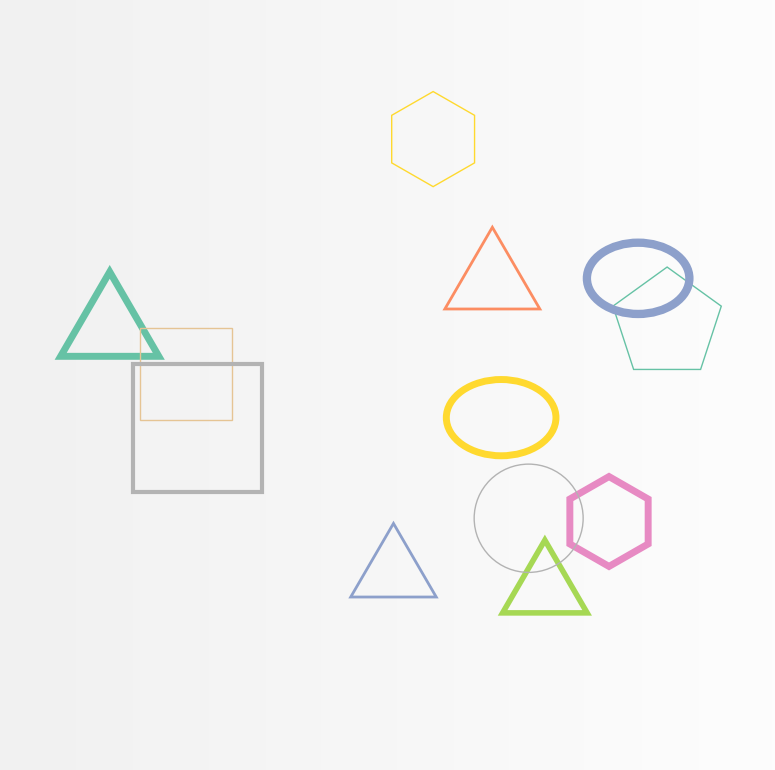[{"shape": "triangle", "thickness": 2.5, "radius": 0.37, "center": [0.142, 0.574]}, {"shape": "pentagon", "thickness": 0.5, "radius": 0.37, "center": [0.861, 0.58]}, {"shape": "triangle", "thickness": 1, "radius": 0.35, "center": [0.635, 0.634]}, {"shape": "oval", "thickness": 3, "radius": 0.33, "center": [0.823, 0.639]}, {"shape": "triangle", "thickness": 1, "radius": 0.32, "center": [0.508, 0.257]}, {"shape": "hexagon", "thickness": 2.5, "radius": 0.29, "center": [0.786, 0.323]}, {"shape": "triangle", "thickness": 2, "radius": 0.31, "center": [0.703, 0.236]}, {"shape": "oval", "thickness": 2.5, "radius": 0.35, "center": [0.647, 0.458]}, {"shape": "hexagon", "thickness": 0.5, "radius": 0.31, "center": [0.559, 0.819]}, {"shape": "square", "thickness": 0.5, "radius": 0.3, "center": [0.24, 0.514]}, {"shape": "square", "thickness": 1.5, "radius": 0.42, "center": [0.255, 0.444]}, {"shape": "circle", "thickness": 0.5, "radius": 0.35, "center": [0.682, 0.327]}]